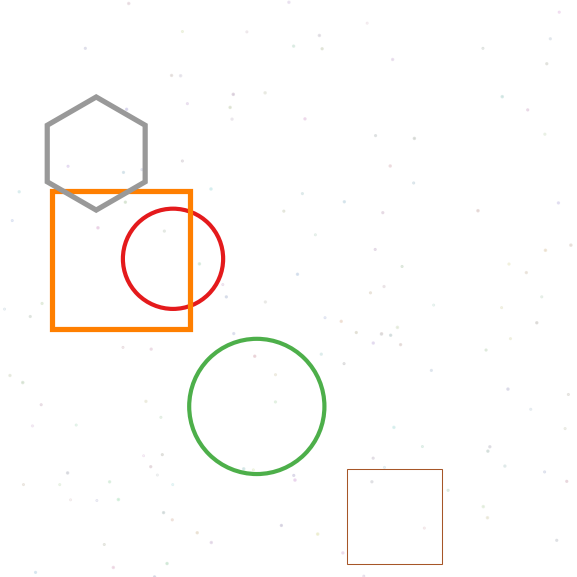[{"shape": "circle", "thickness": 2, "radius": 0.43, "center": [0.3, 0.551]}, {"shape": "circle", "thickness": 2, "radius": 0.59, "center": [0.445, 0.295]}, {"shape": "square", "thickness": 2.5, "radius": 0.59, "center": [0.209, 0.549]}, {"shape": "square", "thickness": 0.5, "radius": 0.41, "center": [0.684, 0.105]}, {"shape": "hexagon", "thickness": 2.5, "radius": 0.49, "center": [0.167, 0.733]}]